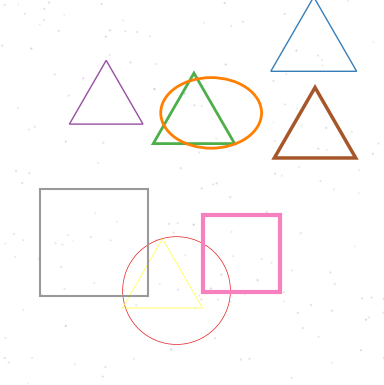[{"shape": "circle", "thickness": 0.5, "radius": 0.7, "center": [0.459, 0.245]}, {"shape": "triangle", "thickness": 1, "radius": 0.64, "center": [0.815, 0.879]}, {"shape": "triangle", "thickness": 2, "radius": 0.61, "center": [0.504, 0.688]}, {"shape": "triangle", "thickness": 1, "radius": 0.55, "center": [0.276, 0.733]}, {"shape": "oval", "thickness": 2, "radius": 0.65, "center": [0.548, 0.707]}, {"shape": "triangle", "thickness": 0.5, "radius": 0.6, "center": [0.422, 0.26]}, {"shape": "triangle", "thickness": 2.5, "radius": 0.61, "center": [0.818, 0.651]}, {"shape": "square", "thickness": 3, "radius": 0.5, "center": [0.628, 0.341]}, {"shape": "square", "thickness": 1.5, "radius": 0.7, "center": [0.244, 0.37]}]